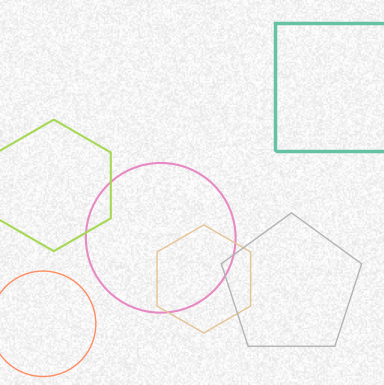[{"shape": "square", "thickness": 2.5, "radius": 0.83, "center": [0.88, 0.774]}, {"shape": "circle", "thickness": 1, "radius": 0.68, "center": [0.112, 0.159]}, {"shape": "circle", "thickness": 1.5, "radius": 0.97, "center": [0.417, 0.382]}, {"shape": "hexagon", "thickness": 1.5, "radius": 0.85, "center": [0.14, 0.518]}, {"shape": "hexagon", "thickness": 1, "radius": 0.7, "center": [0.529, 0.275]}, {"shape": "pentagon", "thickness": 1, "radius": 0.96, "center": [0.757, 0.256]}]